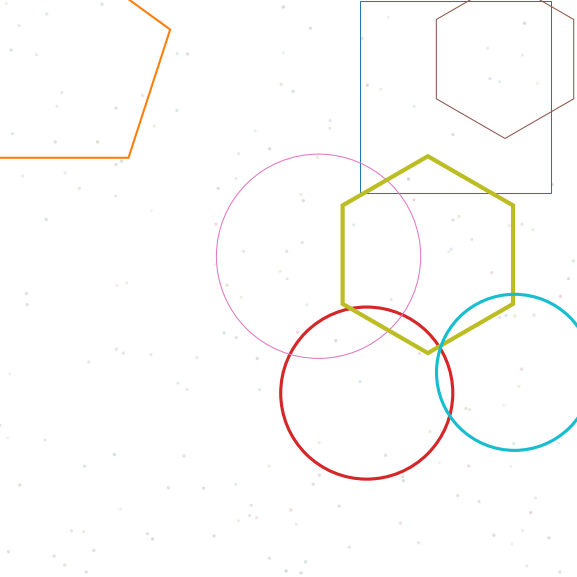[{"shape": "square", "thickness": 0.5, "radius": 0.83, "center": [0.788, 0.831]}, {"shape": "pentagon", "thickness": 1, "radius": 0.99, "center": [0.106, 0.887]}, {"shape": "circle", "thickness": 1.5, "radius": 0.74, "center": [0.635, 0.318]}, {"shape": "hexagon", "thickness": 0.5, "radius": 0.69, "center": [0.874, 0.897]}, {"shape": "circle", "thickness": 0.5, "radius": 0.88, "center": [0.552, 0.555]}, {"shape": "hexagon", "thickness": 2, "radius": 0.85, "center": [0.741, 0.558]}, {"shape": "circle", "thickness": 1.5, "radius": 0.68, "center": [0.891, 0.354]}]